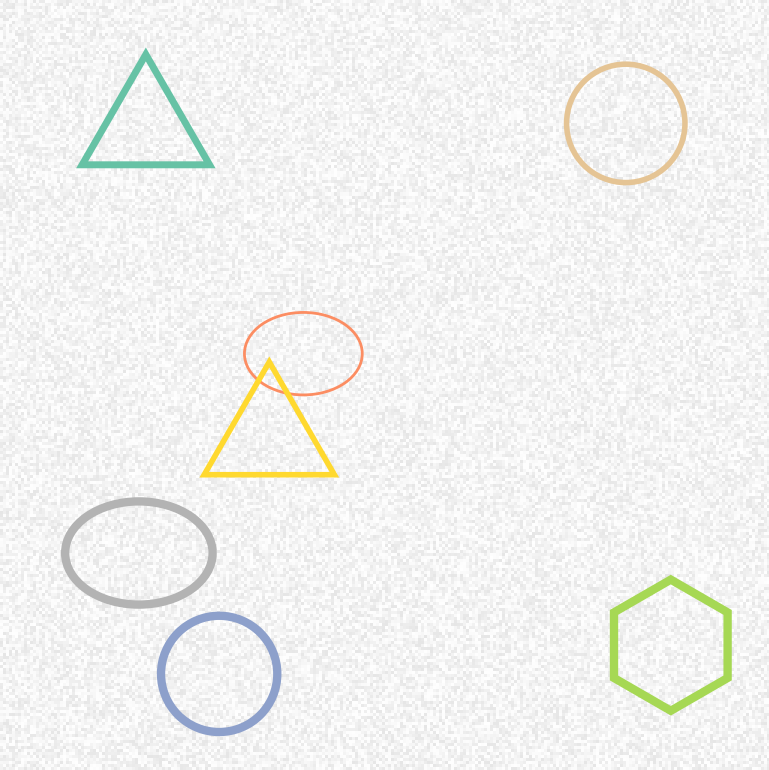[{"shape": "triangle", "thickness": 2.5, "radius": 0.48, "center": [0.189, 0.834]}, {"shape": "oval", "thickness": 1, "radius": 0.38, "center": [0.394, 0.541]}, {"shape": "circle", "thickness": 3, "radius": 0.38, "center": [0.285, 0.125]}, {"shape": "hexagon", "thickness": 3, "radius": 0.43, "center": [0.871, 0.162]}, {"shape": "triangle", "thickness": 2, "radius": 0.49, "center": [0.35, 0.432]}, {"shape": "circle", "thickness": 2, "radius": 0.38, "center": [0.813, 0.84]}, {"shape": "oval", "thickness": 3, "radius": 0.48, "center": [0.18, 0.282]}]